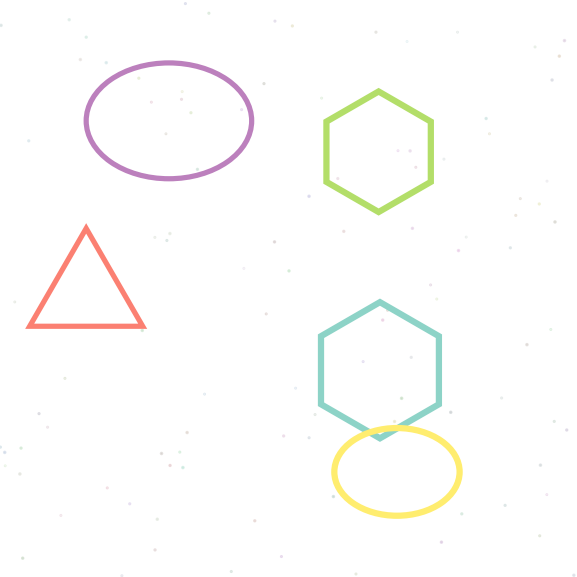[{"shape": "hexagon", "thickness": 3, "radius": 0.59, "center": [0.658, 0.358]}, {"shape": "triangle", "thickness": 2.5, "radius": 0.56, "center": [0.149, 0.491]}, {"shape": "hexagon", "thickness": 3, "radius": 0.52, "center": [0.656, 0.736]}, {"shape": "oval", "thickness": 2.5, "radius": 0.72, "center": [0.293, 0.79]}, {"shape": "oval", "thickness": 3, "radius": 0.54, "center": [0.687, 0.182]}]